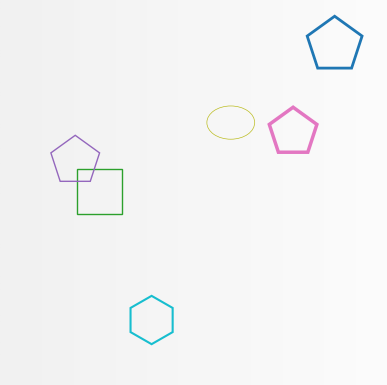[{"shape": "pentagon", "thickness": 2, "radius": 0.37, "center": [0.864, 0.883]}, {"shape": "square", "thickness": 1, "radius": 0.29, "center": [0.257, 0.503]}, {"shape": "pentagon", "thickness": 1, "radius": 0.33, "center": [0.194, 0.582]}, {"shape": "pentagon", "thickness": 2.5, "radius": 0.32, "center": [0.756, 0.657]}, {"shape": "oval", "thickness": 0.5, "radius": 0.31, "center": [0.596, 0.682]}, {"shape": "hexagon", "thickness": 1.5, "radius": 0.31, "center": [0.391, 0.169]}]